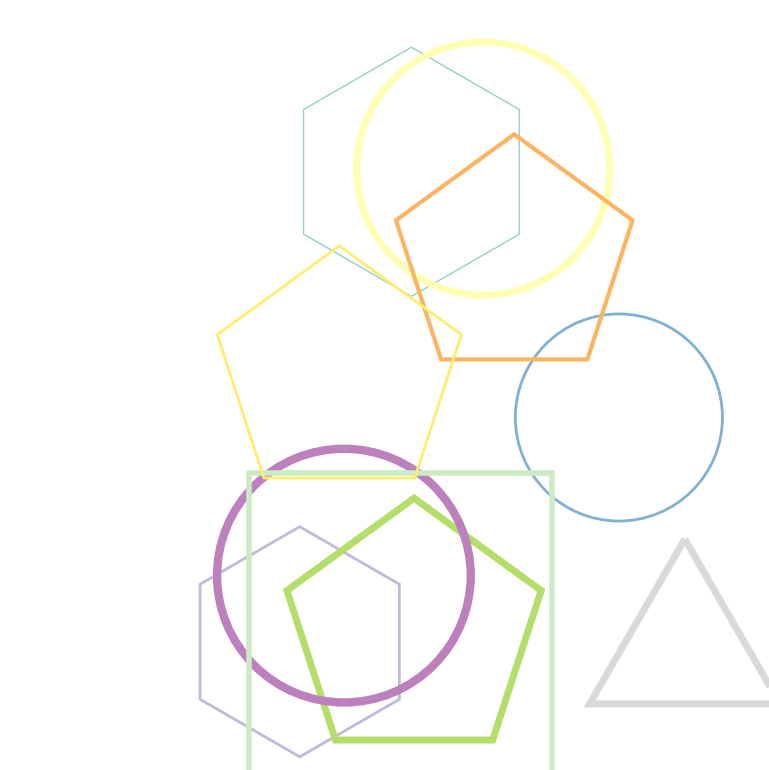[{"shape": "hexagon", "thickness": 0.5, "radius": 0.81, "center": [0.534, 0.777]}, {"shape": "circle", "thickness": 2.5, "radius": 0.82, "center": [0.628, 0.781]}, {"shape": "hexagon", "thickness": 1, "radius": 0.75, "center": [0.389, 0.167]}, {"shape": "circle", "thickness": 1, "radius": 0.67, "center": [0.804, 0.458]}, {"shape": "pentagon", "thickness": 1.5, "radius": 0.81, "center": [0.668, 0.664]}, {"shape": "pentagon", "thickness": 2.5, "radius": 0.87, "center": [0.538, 0.179]}, {"shape": "triangle", "thickness": 2.5, "radius": 0.71, "center": [0.889, 0.157]}, {"shape": "circle", "thickness": 3, "radius": 0.82, "center": [0.447, 0.252]}, {"shape": "square", "thickness": 2, "radius": 0.99, "center": [0.52, 0.188]}, {"shape": "pentagon", "thickness": 1, "radius": 0.83, "center": [0.441, 0.514]}]